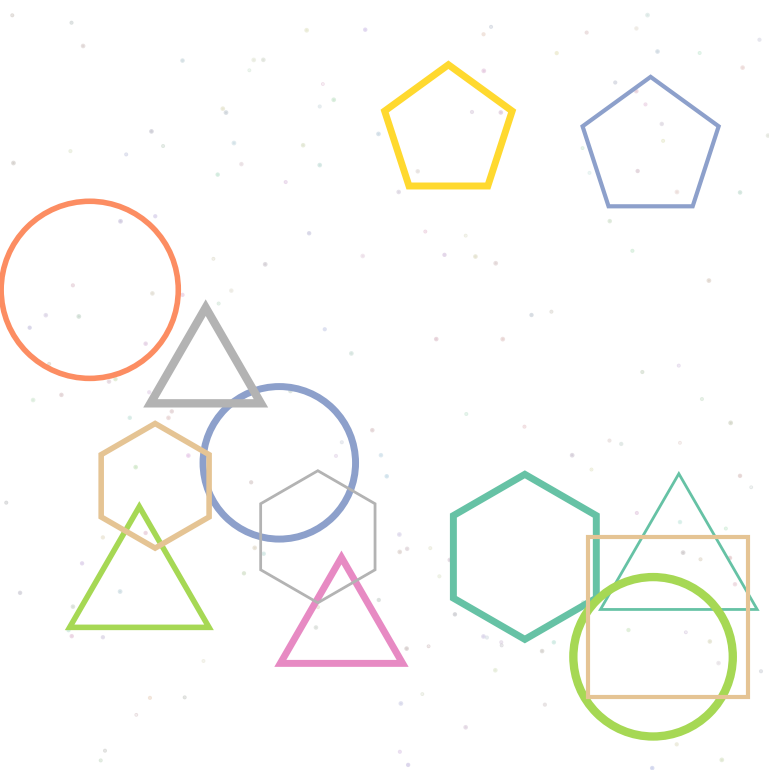[{"shape": "triangle", "thickness": 1, "radius": 0.59, "center": [0.882, 0.267]}, {"shape": "hexagon", "thickness": 2.5, "radius": 0.54, "center": [0.682, 0.277]}, {"shape": "circle", "thickness": 2, "radius": 0.58, "center": [0.117, 0.624]}, {"shape": "circle", "thickness": 2.5, "radius": 0.5, "center": [0.363, 0.399]}, {"shape": "pentagon", "thickness": 1.5, "radius": 0.46, "center": [0.845, 0.807]}, {"shape": "triangle", "thickness": 2.5, "radius": 0.46, "center": [0.443, 0.184]}, {"shape": "circle", "thickness": 3, "radius": 0.52, "center": [0.848, 0.147]}, {"shape": "triangle", "thickness": 2, "radius": 0.52, "center": [0.181, 0.237]}, {"shape": "pentagon", "thickness": 2.5, "radius": 0.44, "center": [0.582, 0.829]}, {"shape": "hexagon", "thickness": 2, "radius": 0.4, "center": [0.201, 0.369]}, {"shape": "square", "thickness": 1.5, "radius": 0.52, "center": [0.868, 0.199]}, {"shape": "triangle", "thickness": 3, "radius": 0.41, "center": [0.267, 0.518]}, {"shape": "hexagon", "thickness": 1, "radius": 0.43, "center": [0.413, 0.303]}]